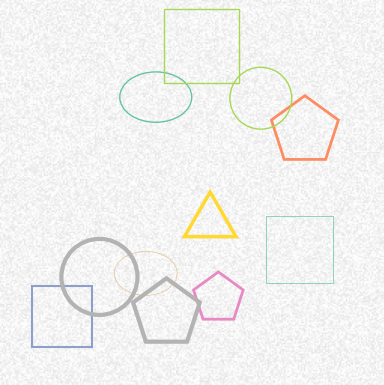[{"shape": "oval", "thickness": 1, "radius": 0.47, "center": [0.405, 0.748]}, {"shape": "square", "thickness": 0.5, "radius": 0.44, "center": [0.778, 0.351]}, {"shape": "pentagon", "thickness": 2, "radius": 0.46, "center": [0.792, 0.66]}, {"shape": "square", "thickness": 1.5, "radius": 0.39, "center": [0.161, 0.177]}, {"shape": "pentagon", "thickness": 2, "radius": 0.34, "center": [0.567, 0.226]}, {"shape": "circle", "thickness": 1, "radius": 0.4, "center": [0.677, 0.745]}, {"shape": "square", "thickness": 1, "radius": 0.48, "center": [0.524, 0.88]}, {"shape": "triangle", "thickness": 2.5, "radius": 0.39, "center": [0.546, 0.424]}, {"shape": "oval", "thickness": 0.5, "radius": 0.41, "center": [0.379, 0.29]}, {"shape": "circle", "thickness": 3, "radius": 0.49, "center": [0.258, 0.281]}, {"shape": "pentagon", "thickness": 3, "radius": 0.46, "center": [0.432, 0.186]}]